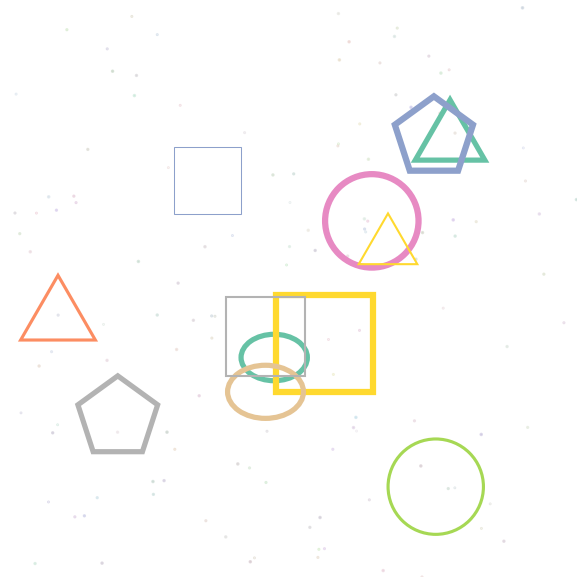[{"shape": "triangle", "thickness": 2.5, "radius": 0.35, "center": [0.779, 0.757]}, {"shape": "oval", "thickness": 2.5, "radius": 0.29, "center": [0.475, 0.38]}, {"shape": "triangle", "thickness": 1.5, "radius": 0.37, "center": [0.1, 0.448]}, {"shape": "square", "thickness": 0.5, "radius": 0.29, "center": [0.359, 0.687]}, {"shape": "pentagon", "thickness": 3, "radius": 0.36, "center": [0.751, 0.761]}, {"shape": "circle", "thickness": 3, "radius": 0.4, "center": [0.644, 0.617]}, {"shape": "circle", "thickness": 1.5, "radius": 0.41, "center": [0.755, 0.156]}, {"shape": "triangle", "thickness": 1, "radius": 0.29, "center": [0.672, 0.571]}, {"shape": "square", "thickness": 3, "radius": 0.42, "center": [0.562, 0.404]}, {"shape": "oval", "thickness": 2.5, "radius": 0.33, "center": [0.46, 0.321]}, {"shape": "pentagon", "thickness": 2.5, "radius": 0.36, "center": [0.204, 0.276]}, {"shape": "square", "thickness": 1, "radius": 0.34, "center": [0.46, 0.417]}]